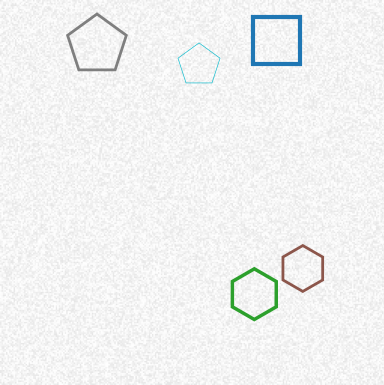[{"shape": "square", "thickness": 3, "radius": 0.31, "center": [0.718, 0.894]}, {"shape": "hexagon", "thickness": 2.5, "radius": 0.33, "center": [0.661, 0.236]}, {"shape": "hexagon", "thickness": 2, "radius": 0.3, "center": [0.787, 0.303]}, {"shape": "pentagon", "thickness": 2, "radius": 0.4, "center": [0.252, 0.883]}, {"shape": "pentagon", "thickness": 0.5, "radius": 0.29, "center": [0.517, 0.831]}]